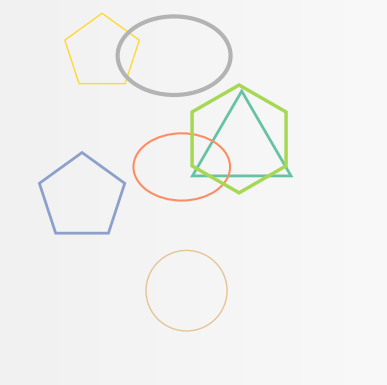[{"shape": "triangle", "thickness": 2, "radius": 0.73, "center": [0.624, 0.617]}, {"shape": "oval", "thickness": 1.5, "radius": 0.62, "center": [0.469, 0.566]}, {"shape": "pentagon", "thickness": 2, "radius": 0.58, "center": [0.212, 0.488]}, {"shape": "hexagon", "thickness": 2.5, "radius": 0.7, "center": [0.617, 0.639]}, {"shape": "pentagon", "thickness": 1, "radius": 0.51, "center": [0.263, 0.864]}, {"shape": "circle", "thickness": 1, "radius": 0.52, "center": [0.481, 0.245]}, {"shape": "oval", "thickness": 3, "radius": 0.73, "center": [0.449, 0.855]}]